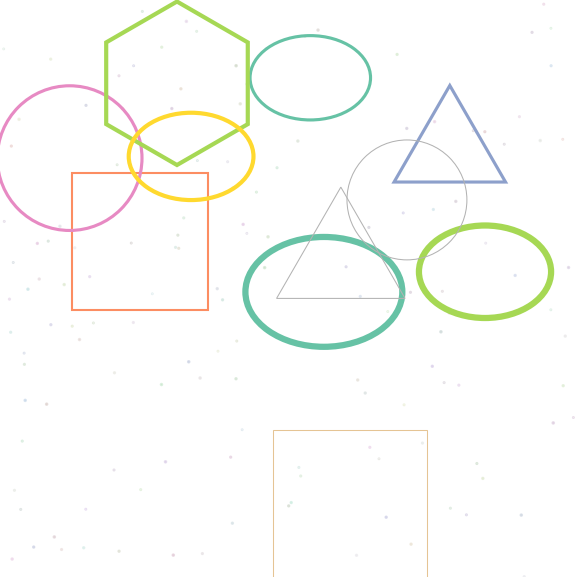[{"shape": "oval", "thickness": 3, "radius": 0.68, "center": [0.561, 0.494]}, {"shape": "oval", "thickness": 1.5, "radius": 0.52, "center": [0.537, 0.864]}, {"shape": "square", "thickness": 1, "radius": 0.59, "center": [0.242, 0.581]}, {"shape": "triangle", "thickness": 1.5, "radius": 0.56, "center": [0.779, 0.74]}, {"shape": "circle", "thickness": 1.5, "radius": 0.63, "center": [0.121, 0.725]}, {"shape": "oval", "thickness": 3, "radius": 0.57, "center": [0.84, 0.529]}, {"shape": "hexagon", "thickness": 2, "radius": 0.71, "center": [0.306, 0.855]}, {"shape": "oval", "thickness": 2, "radius": 0.54, "center": [0.331, 0.728]}, {"shape": "square", "thickness": 0.5, "radius": 0.66, "center": [0.606, 0.122]}, {"shape": "triangle", "thickness": 0.5, "radius": 0.64, "center": [0.59, 0.547]}, {"shape": "circle", "thickness": 0.5, "radius": 0.52, "center": [0.705, 0.653]}]